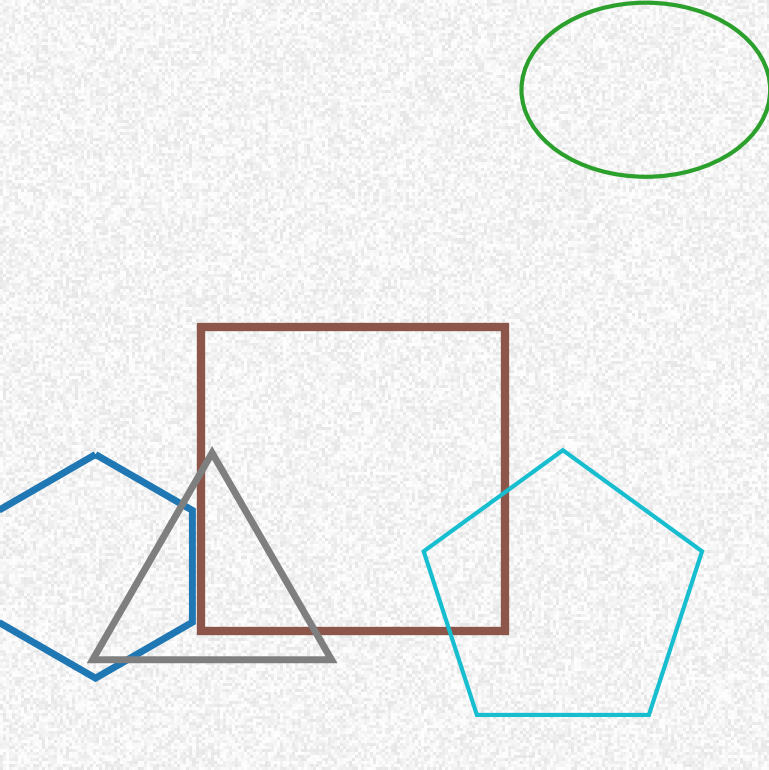[{"shape": "hexagon", "thickness": 2.5, "radius": 0.73, "center": [0.124, 0.265]}, {"shape": "oval", "thickness": 1.5, "radius": 0.81, "center": [0.839, 0.883]}, {"shape": "square", "thickness": 3, "radius": 0.99, "center": [0.459, 0.378]}, {"shape": "triangle", "thickness": 2.5, "radius": 0.9, "center": [0.275, 0.233]}, {"shape": "pentagon", "thickness": 1.5, "radius": 0.95, "center": [0.731, 0.225]}]